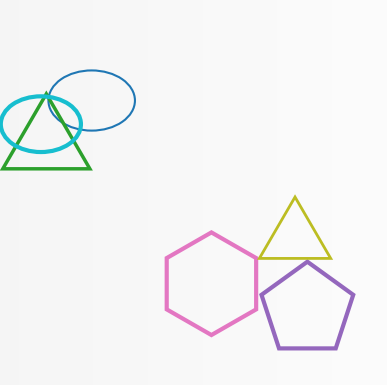[{"shape": "oval", "thickness": 1.5, "radius": 0.56, "center": [0.237, 0.739]}, {"shape": "triangle", "thickness": 2.5, "radius": 0.65, "center": [0.12, 0.626]}, {"shape": "pentagon", "thickness": 3, "radius": 0.62, "center": [0.793, 0.196]}, {"shape": "hexagon", "thickness": 3, "radius": 0.67, "center": [0.546, 0.263]}, {"shape": "triangle", "thickness": 2, "radius": 0.53, "center": [0.761, 0.382]}, {"shape": "oval", "thickness": 3, "radius": 0.52, "center": [0.105, 0.677]}]